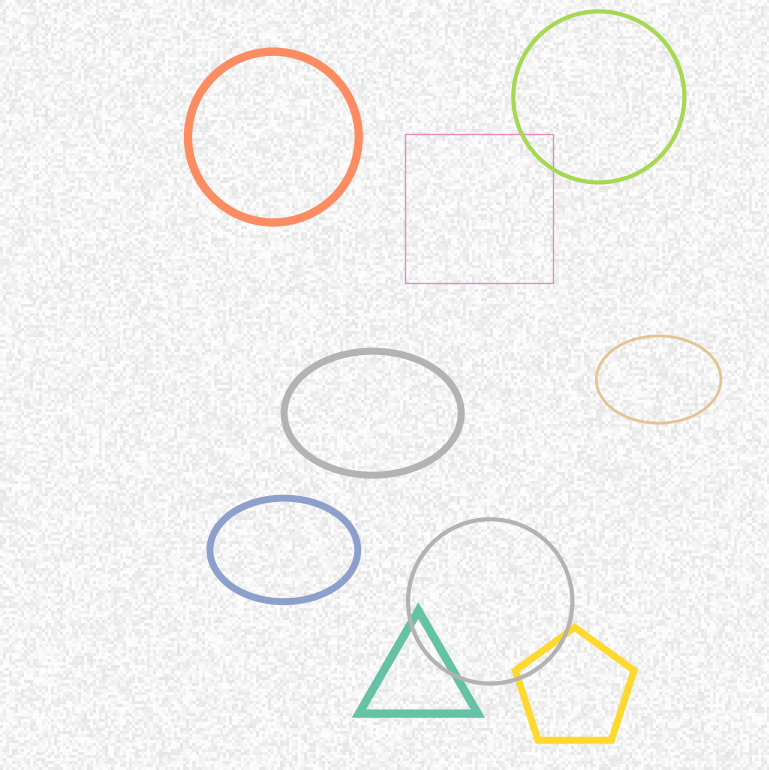[{"shape": "triangle", "thickness": 3, "radius": 0.45, "center": [0.543, 0.118]}, {"shape": "circle", "thickness": 3, "radius": 0.55, "center": [0.355, 0.822]}, {"shape": "oval", "thickness": 2.5, "radius": 0.48, "center": [0.369, 0.286]}, {"shape": "square", "thickness": 0.5, "radius": 0.48, "center": [0.622, 0.729]}, {"shape": "circle", "thickness": 1.5, "radius": 0.56, "center": [0.778, 0.874]}, {"shape": "pentagon", "thickness": 2.5, "radius": 0.41, "center": [0.746, 0.104]}, {"shape": "oval", "thickness": 1, "radius": 0.4, "center": [0.855, 0.507]}, {"shape": "circle", "thickness": 1.5, "radius": 0.53, "center": [0.637, 0.219]}, {"shape": "oval", "thickness": 2.5, "radius": 0.58, "center": [0.484, 0.463]}]